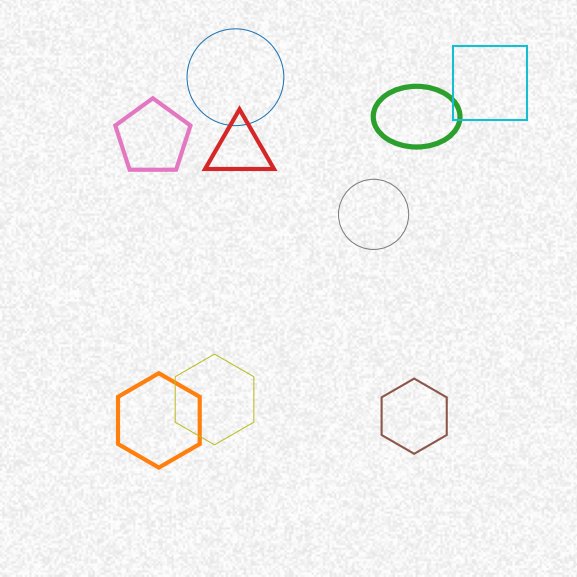[{"shape": "circle", "thickness": 0.5, "radius": 0.42, "center": [0.408, 0.865]}, {"shape": "hexagon", "thickness": 2, "radius": 0.41, "center": [0.275, 0.271]}, {"shape": "oval", "thickness": 2.5, "radius": 0.38, "center": [0.721, 0.797]}, {"shape": "triangle", "thickness": 2, "radius": 0.34, "center": [0.415, 0.741]}, {"shape": "hexagon", "thickness": 1, "radius": 0.33, "center": [0.717, 0.278]}, {"shape": "pentagon", "thickness": 2, "radius": 0.34, "center": [0.265, 0.761]}, {"shape": "circle", "thickness": 0.5, "radius": 0.3, "center": [0.647, 0.628]}, {"shape": "hexagon", "thickness": 0.5, "radius": 0.39, "center": [0.371, 0.307]}, {"shape": "square", "thickness": 1, "radius": 0.32, "center": [0.849, 0.855]}]